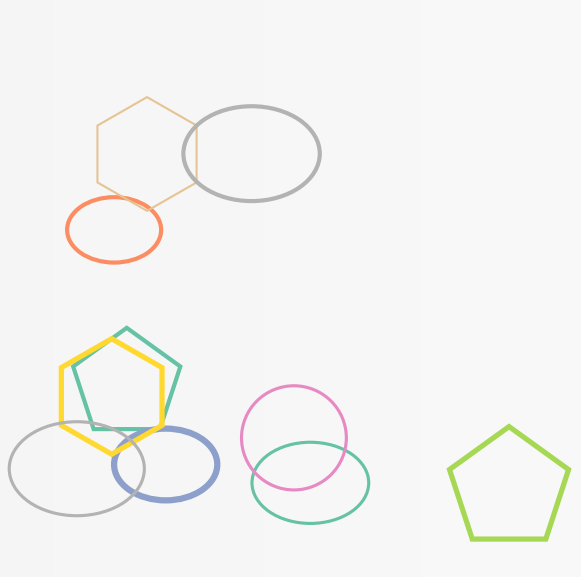[{"shape": "oval", "thickness": 1.5, "radius": 0.5, "center": [0.534, 0.163]}, {"shape": "pentagon", "thickness": 2, "radius": 0.48, "center": [0.218, 0.335]}, {"shape": "oval", "thickness": 2, "radius": 0.4, "center": [0.196, 0.601]}, {"shape": "oval", "thickness": 3, "radius": 0.44, "center": [0.285, 0.195]}, {"shape": "circle", "thickness": 1.5, "radius": 0.45, "center": [0.506, 0.241]}, {"shape": "pentagon", "thickness": 2.5, "radius": 0.54, "center": [0.876, 0.153]}, {"shape": "hexagon", "thickness": 2.5, "radius": 0.5, "center": [0.192, 0.313]}, {"shape": "hexagon", "thickness": 1, "radius": 0.49, "center": [0.253, 0.732]}, {"shape": "oval", "thickness": 2, "radius": 0.59, "center": [0.433, 0.733]}, {"shape": "oval", "thickness": 1.5, "radius": 0.58, "center": [0.132, 0.187]}]